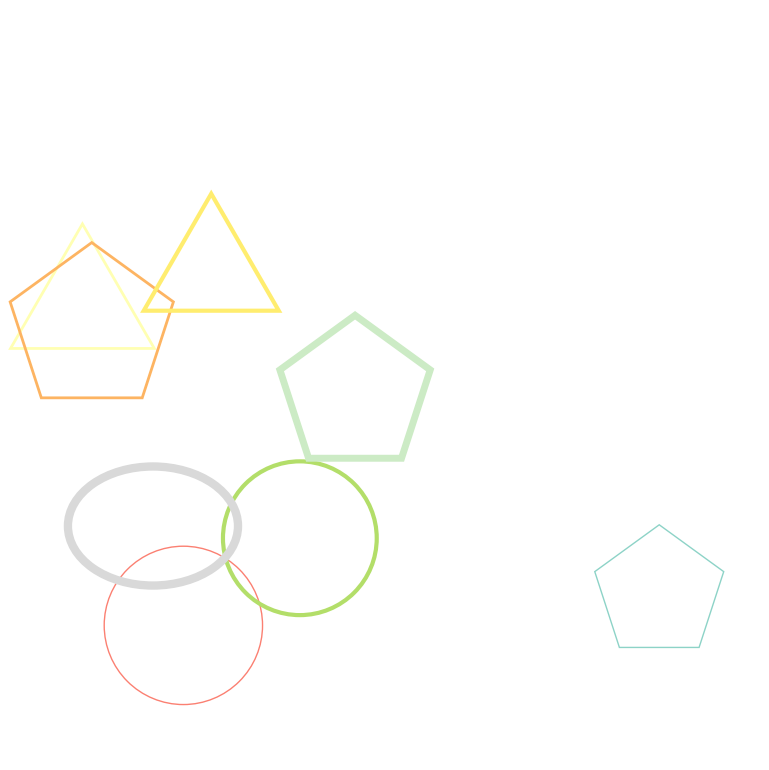[{"shape": "pentagon", "thickness": 0.5, "radius": 0.44, "center": [0.856, 0.23]}, {"shape": "triangle", "thickness": 1, "radius": 0.54, "center": [0.107, 0.601]}, {"shape": "circle", "thickness": 0.5, "radius": 0.51, "center": [0.238, 0.188]}, {"shape": "pentagon", "thickness": 1, "radius": 0.56, "center": [0.119, 0.574]}, {"shape": "circle", "thickness": 1.5, "radius": 0.5, "center": [0.389, 0.301]}, {"shape": "oval", "thickness": 3, "radius": 0.55, "center": [0.199, 0.317]}, {"shape": "pentagon", "thickness": 2.5, "radius": 0.51, "center": [0.461, 0.488]}, {"shape": "triangle", "thickness": 1.5, "radius": 0.51, "center": [0.274, 0.647]}]